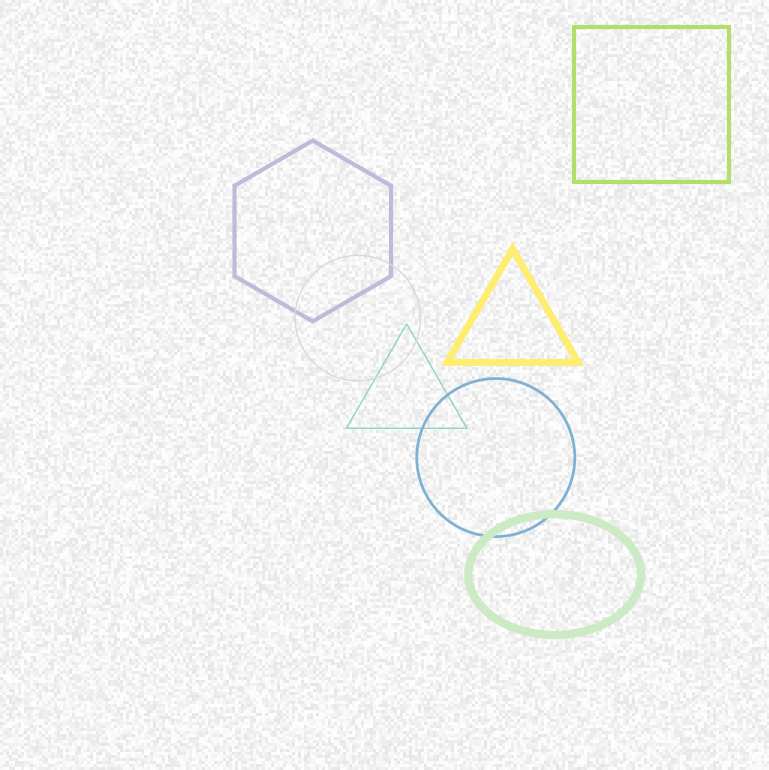[{"shape": "triangle", "thickness": 0.5, "radius": 0.45, "center": [0.528, 0.489]}, {"shape": "hexagon", "thickness": 1.5, "radius": 0.59, "center": [0.406, 0.7]}, {"shape": "circle", "thickness": 1, "radius": 0.51, "center": [0.644, 0.406]}, {"shape": "square", "thickness": 1.5, "radius": 0.5, "center": [0.846, 0.865]}, {"shape": "circle", "thickness": 0.5, "radius": 0.41, "center": [0.465, 0.587]}, {"shape": "oval", "thickness": 3, "radius": 0.56, "center": [0.72, 0.254]}, {"shape": "triangle", "thickness": 2.5, "radius": 0.49, "center": [0.666, 0.578]}]